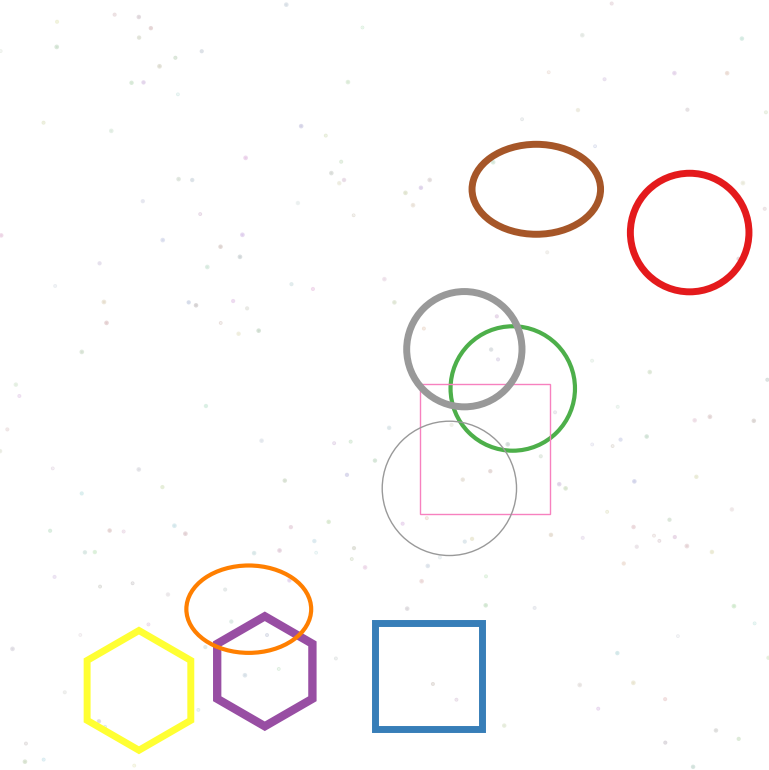[{"shape": "circle", "thickness": 2.5, "radius": 0.39, "center": [0.896, 0.698]}, {"shape": "square", "thickness": 2.5, "radius": 0.35, "center": [0.557, 0.122]}, {"shape": "circle", "thickness": 1.5, "radius": 0.4, "center": [0.666, 0.495]}, {"shape": "hexagon", "thickness": 3, "radius": 0.36, "center": [0.344, 0.128]}, {"shape": "oval", "thickness": 1.5, "radius": 0.41, "center": [0.323, 0.209]}, {"shape": "hexagon", "thickness": 2.5, "radius": 0.39, "center": [0.18, 0.103]}, {"shape": "oval", "thickness": 2.5, "radius": 0.42, "center": [0.696, 0.754]}, {"shape": "square", "thickness": 0.5, "radius": 0.42, "center": [0.63, 0.417]}, {"shape": "circle", "thickness": 0.5, "radius": 0.44, "center": [0.584, 0.366]}, {"shape": "circle", "thickness": 2.5, "radius": 0.37, "center": [0.603, 0.546]}]